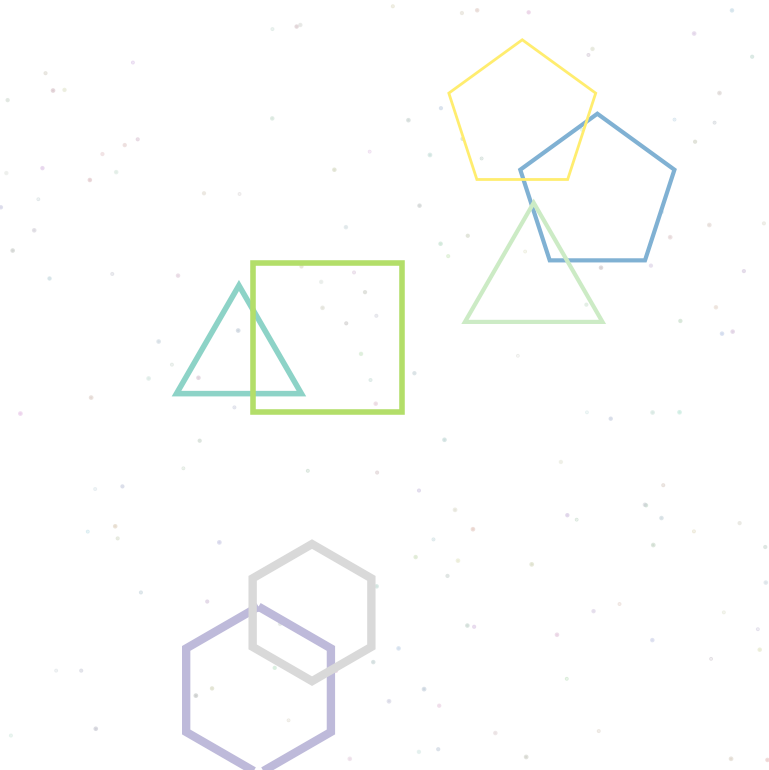[{"shape": "triangle", "thickness": 2, "radius": 0.47, "center": [0.31, 0.536]}, {"shape": "hexagon", "thickness": 3, "radius": 0.54, "center": [0.336, 0.104]}, {"shape": "pentagon", "thickness": 1.5, "radius": 0.53, "center": [0.776, 0.747]}, {"shape": "square", "thickness": 2, "radius": 0.49, "center": [0.425, 0.562]}, {"shape": "hexagon", "thickness": 3, "radius": 0.45, "center": [0.405, 0.204]}, {"shape": "triangle", "thickness": 1.5, "radius": 0.52, "center": [0.693, 0.634]}, {"shape": "pentagon", "thickness": 1, "radius": 0.5, "center": [0.678, 0.848]}]